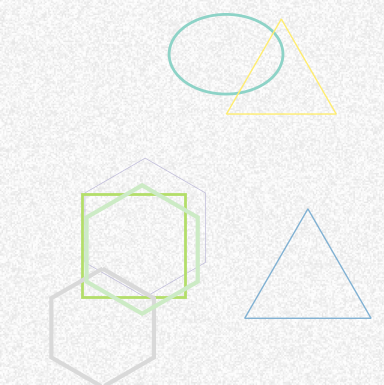[{"shape": "oval", "thickness": 2, "radius": 0.74, "center": [0.587, 0.859]}, {"shape": "hexagon", "thickness": 0.5, "radius": 0.9, "center": [0.377, 0.409]}, {"shape": "triangle", "thickness": 1, "radius": 0.95, "center": [0.8, 0.268]}, {"shape": "square", "thickness": 2, "radius": 0.67, "center": [0.346, 0.363]}, {"shape": "hexagon", "thickness": 3, "radius": 0.77, "center": [0.267, 0.149]}, {"shape": "hexagon", "thickness": 3, "radius": 0.83, "center": [0.369, 0.352]}, {"shape": "triangle", "thickness": 1, "radius": 0.82, "center": [0.731, 0.786]}]